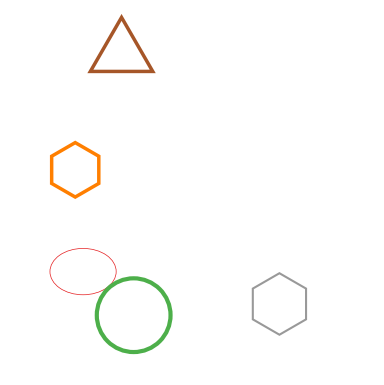[{"shape": "oval", "thickness": 0.5, "radius": 0.43, "center": [0.216, 0.295]}, {"shape": "circle", "thickness": 3, "radius": 0.48, "center": [0.347, 0.181]}, {"shape": "hexagon", "thickness": 2.5, "radius": 0.35, "center": [0.195, 0.559]}, {"shape": "triangle", "thickness": 2.5, "radius": 0.47, "center": [0.316, 0.861]}, {"shape": "hexagon", "thickness": 1.5, "radius": 0.4, "center": [0.726, 0.21]}]